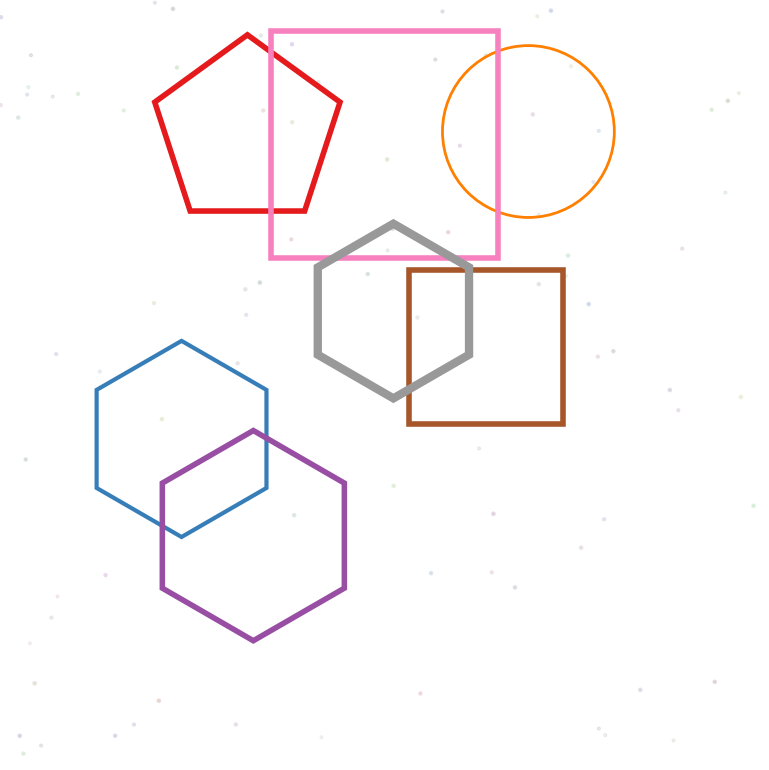[{"shape": "pentagon", "thickness": 2, "radius": 0.63, "center": [0.321, 0.828]}, {"shape": "hexagon", "thickness": 1.5, "radius": 0.64, "center": [0.236, 0.43]}, {"shape": "hexagon", "thickness": 2, "radius": 0.68, "center": [0.329, 0.304]}, {"shape": "circle", "thickness": 1, "radius": 0.56, "center": [0.686, 0.829]}, {"shape": "square", "thickness": 2, "radius": 0.5, "center": [0.631, 0.549]}, {"shape": "square", "thickness": 2, "radius": 0.74, "center": [0.5, 0.813]}, {"shape": "hexagon", "thickness": 3, "radius": 0.57, "center": [0.511, 0.596]}]